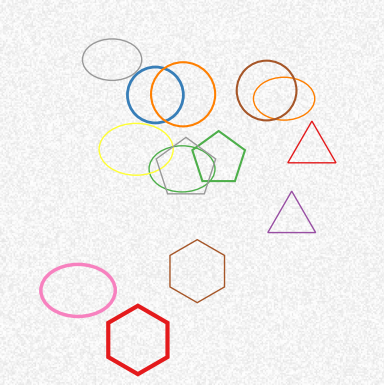[{"shape": "triangle", "thickness": 1, "radius": 0.36, "center": [0.81, 0.613]}, {"shape": "hexagon", "thickness": 3, "radius": 0.44, "center": [0.358, 0.117]}, {"shape": "circle", "thickness": 2, "radius": 0.36, "center": [0.404, 0.753]}, {"shape": "oval", "thickness": 1, "radius": 0.43, "center": [0.473, 0.561]}, {"shape": "pentagon", "thickness": 1.5, "radius": 0.36, "center": [0.568, 0.588]}, {"shape": "triangle", "thickness": 1, "radius": 0.36, "center": [0.758, 0.432]}, {"shape": "circle", "thickness": 1.5, "radius": 0.42, "center": [0.476, 0.755]}, {"shape": "oval", "thickness": 1, "radius": 0.4, "center": [0.738, 0.744]}, {"shape": "oval", "thickness": 1, "radius": 0.48, "center": [0.354, 0.612]}, {"shape": "hexagon", "thickness": 1, "radius": 0.41, "center": [0.512, 0.296]}, {"shape": "circle", "thickness": 1.5, "radius": 0.39, "center": [0.692, 0.765]}, {"shape": "oval", "thickness": 2.5, "radius": 0.48, "center": [0.203, 0.246]}, {"shape": "oval", "thickness": 1, "radius": 0.38, "center": [0.291, 0.845]}, {"shape": "pentagon", "thickness": 1, "radius": 0.41, "center": [0.483, 0.562]}]